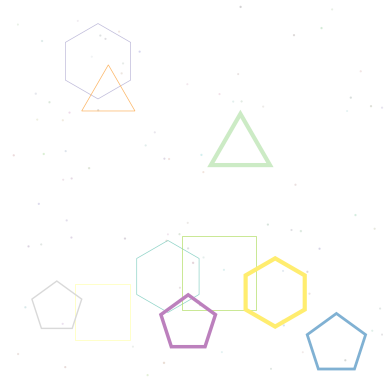[{"shape": "hexagon", "thickness": 0.5, "radius": 0.47, "center": [0.436, 0.282]}, {"shape": "square", "thickness": 0.5, "radius": 0.36, "center": [0.267, 0.19]}, {"shape": "hexagon", "thickness": 0.5, "radius": 0.49, "center": [0.255, 0.841]}, {"shape": "pentagon", "thickness": 2, "radius": 0.4, "center": [0.874, 0.106]}, {"shape": "triangle", "thickness": 0.5, "radius": 0.4, "center": [0.281, 0.752]}, {"shape": "square", "thickness": 0.5, "radius": 0.48, "center": [0.568, 0.292]}, {"shape": "pentagon", "thickness": 1, "radius": 0.34, "center": [0.148, 0.202]}, {"shape": "pentagon", "thickness": 2.5, "radius": 0.37, "center": [0.489, 0.16]}, {"shape": "triangle", "thickness": 3, "radius": 0.44, "center": [0.624, 0.616]}, {"shape": "hexagon", "thickness": 3, "radius": 0.44, "center": [0.715, 0.24]}]